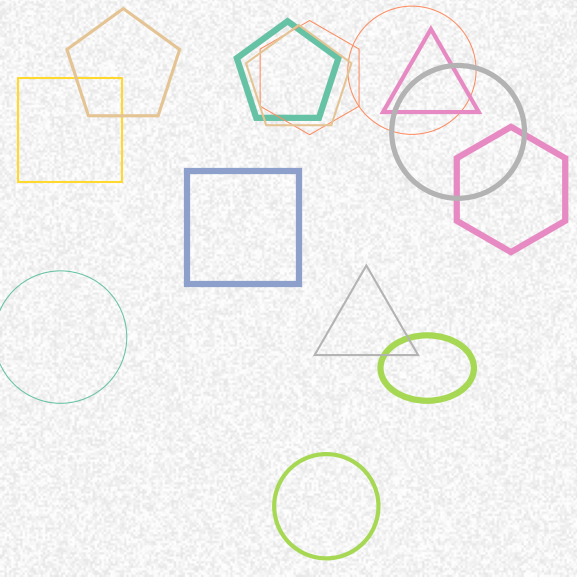[{"shape": "pentagon", "thickness": 3, "radius": 0.46, "center": [0.498, 0.87]}, {"shape": "circle", "thickness": 0.5, "radius": 0.57, "center": [0.105, 0.415]}, {"shape": "hexagon", "thickness": 0.5, "radius": 0.49, "center": [0.536, 0.865]}, {"shape": "circle", "thickness": 0.5, "radius": 0.56, "center": [0.713, 0.878]}, {"shape": "square", "thickness": 3, "radius": 0.49, "center": [0.42, 0.605]}, {"shape": "triangle", "thickness": 2, "radius": 0.48, "center": [0.746, 0.853]}, {"shape": "hexagon", "thickness": 3, "radius": 0.54, "center": [0.885, 0.671]}, {"shape": "circle", "thickness": 2, "radius": 0.45, "center": [0.565, 0.123]}, {"shape": "oval", "thickness": 3, "radius": 0.4, "center": [0.74, 0.362]}, {"shape": "square", "thickness": 1, "radius": 0.45, "center": [0.121, 0.775]}, {"shape": "pentagon", "thickness": 1, "radius": 0.48, "center": [0.517, 0.86]}, {"shape": "pentagon", "thickness": 1.5, "radius": 0.51, "center": [0.213, 0.882]}, {"shape": "triangle", "thickness": 1, "radius": 0.52, "center": [0.634, 0.436]}, {"shape": "circle", "thickness": 2.5, "radius": 0.58, "center": [0.793, 0.771]}]